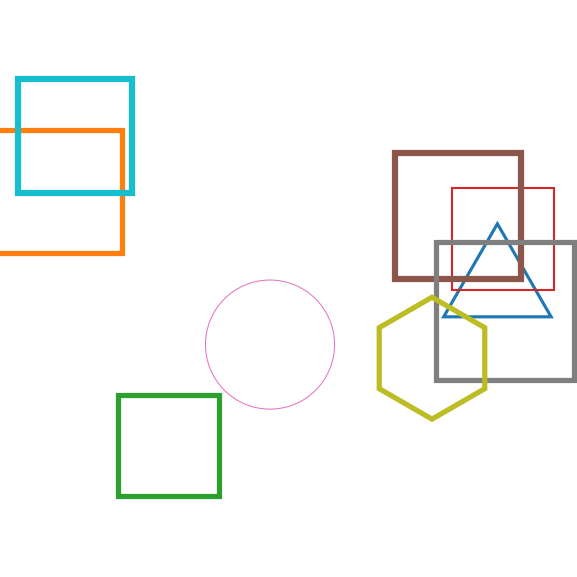[{"shape": "triangle", "thickness": 1.5, "radius": 0.54, "center": [0.861, 0.504]}, {"shape": "square", "thickness": 2.5, "radius": 0.53, "center": [0.104, 0.668]}, {"shape": "square", "thickness": 2.5, "radius": 0.44, "center": [0.292, 0.227]}, {"shape": "square", "thickness": 1, "radius": 0.44, "center": [0.871, 0.585]}, {"shape": "square", "thickness": 3, "radius": 0.54, "center": [0.793, 0.625]}, {"shape": "circle", "thickness": 0.5, "radius": 0.56, "center": [0.468, 0.402]}, {"shape": "square", "thickness": 2.5, "radius": 0.6, "center": [0.875, 0.461]}, {"shape": "hexagon", "thickness": 2.5, "radius": 0.53, "center": [0.748, 0.379]}, {"shape": "square", "thickness": 3, "radius": 0.49, "center": [0.13, 0.763]}]